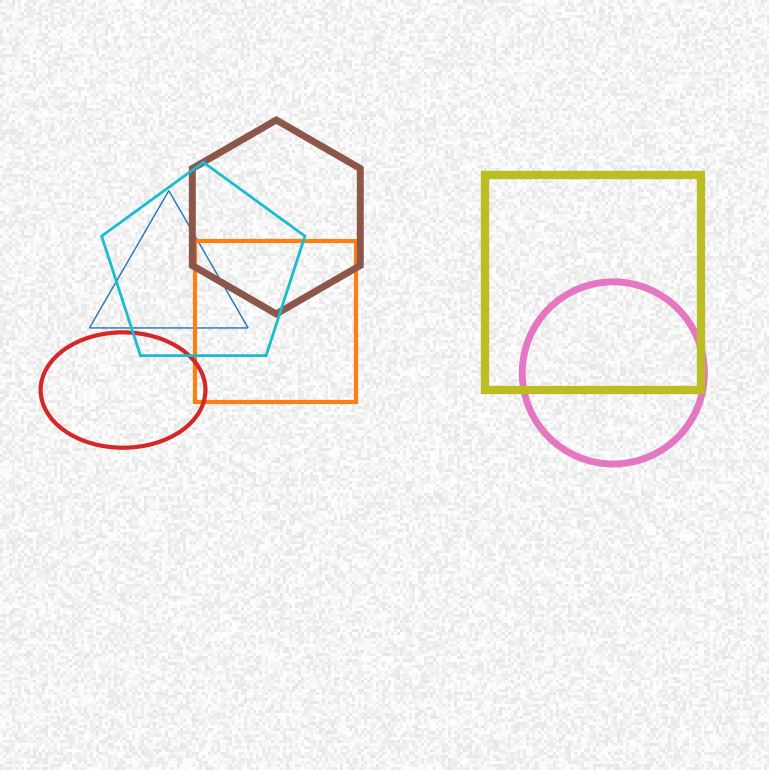[{"shape": "triangle", "thickness": 0.5, "radius": 0.59, "center": [0.219, 0.634]}, {"shape": "square", "thickness": 1.5, "radius": 0.52, "center": [0.358, 0.582]}, {"shape": "oval", "thickness": 1.5, "radius": 0.54, "center": [0.16, 0.493]}, {"shape": "hexagon", "thickness": 2.5, "radius": 0.63, "center": [0.359, 0.718]}, {"shape": "circle", "thickness": 2.5, "radius": 0.59, "center": [0.796, 0.516]}, {"shape": "square", "thickness": 3, "radius": 0.7, "center": [0.77, 0.633]}, {"shape": "pentagon", "thickness": 1, "radius": 0.69, "center": [0.264, 0.65]}]